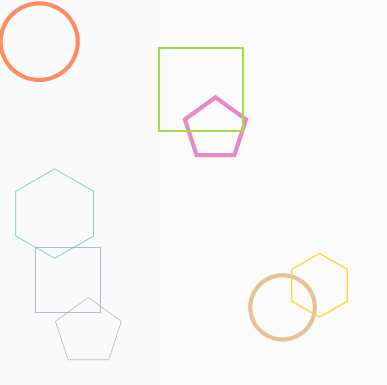[{"shape": "hexagon", "thickness": 0.5, "radius": 0.58, "center": [0.141, 0.445]}, {"shape": "circle", "thickness": 3, "radius": 0.5, "center": [0.101, 0.892]}, {"shape": "square", "thickness": 0.5, "radius": 0.42, "center": [0.174, 0.274]}, {"shape": "pentagon", "thickness": 3, "radius": 0.41, "center": [0.556, 0.664]}, {"shape": "square", "thickness": 1.5, "radius": 0.54, "center": [0.519, 0.767]}, {"shape": "hexagon", "thickness": 1, "radius": 0.41, "center": [0.824, 0.259]}, {"shape": "circle", "thickness": 3, "radius": 0.42, "center": [0.729, 0.202]}, {"shape": "pentagon", "thickness": 0.5, "radius": 0.45, "center": [0.228, 0.138]}]